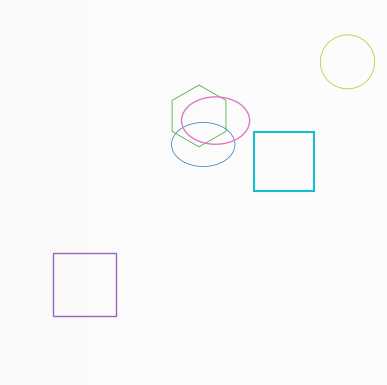[{"shape": "oval", "thickness": 0.5, "radius": 0.41, "center": [0.524, 0.625]}, {"shape": "hexagon", "thickness": 0.5, "radius": 0.4, "center": [0.514, 0.699]}, {"shape": "square", "thickness": 1, "radius": 0.41, "center": [0.218, 0.261]}, {"shape": "oval", "thickness": 1, "radius": 0.44, "center": [0.556, 0.687]}, {"shape": "circle", "thickness": 0.5, "radius": 0.35, "center": [0.897, 0.839]}, {"shape": "square", "thickness": 1.5, "radius": 0.38, "center": [0.733, 0.582]}]